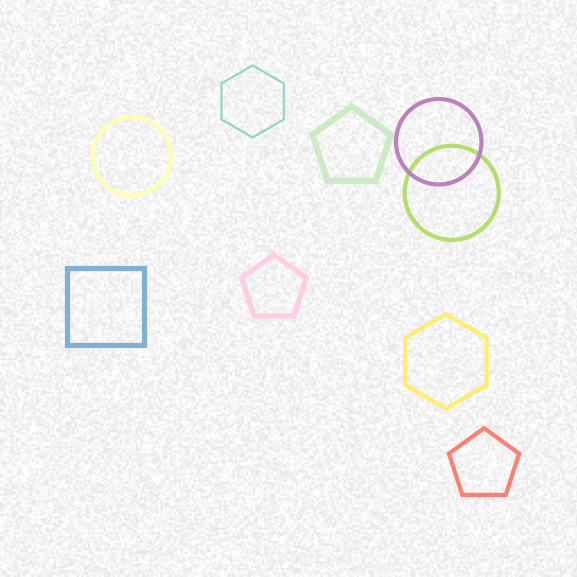[{"shape": "hexagon", "thickness": 1, "radius": 0.31, "center": [0.437, 0.824]}, {"shape": "circle", "thickness": 2, "radius": 0.34, "center": [0.228, 0.729]}, {"shape": "pentagon", "thickness": 2, "radius": 0.32, "center": [0.838, 0.194]}, {"shape": "square", "thickness": 2.5, "radius": 0.33, "center": [0.183, 0.469]}, {"shape": "circle", "thickness": 2, "radius": 0.41, "center": [0.782, 0.665]}, {"shape": "pentagon", "thickness": 2.5, "radius": 0.29, "center": [0.474, 0.5]}, {"shape": "circle", "thickness": 2, "radius": 0.37, "center": [0.76, 0.754]}, {"shape": "pentagon", "thickness": 3, "radius": 0.36, "center": [0.609, 0.744]}, {"shape": "hexagon", "thickness": 2, "radius": 0.41, "center": [0.772, 0.373]}]